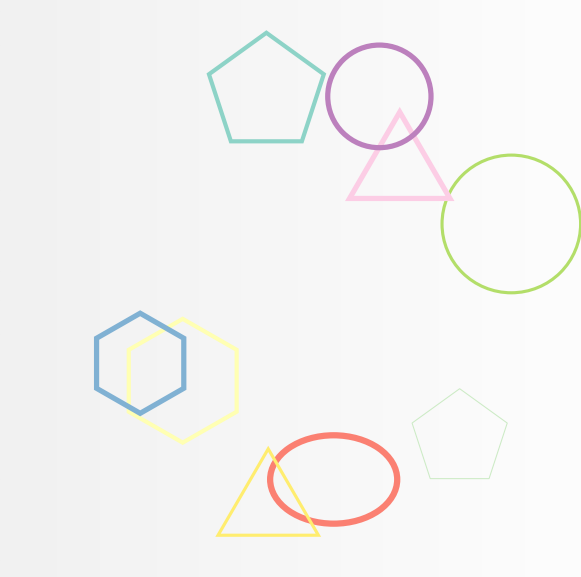[{"shape": "pentagon", "thickness": 2, "radius": 0.52, "center": [0.458, 0.838]}, {"shape": "hexagon", "thickness": 2, "radius": 0.54, "center": [0.314, 0.34]}, {"shape": "oval", "thickness": 3, "radius": 0.55, "center": [0.574, 0.169]}, {"shape": "hexagon", "thickness": 2.5, "radius": 0.43, "center": [0.241, 0.37]}, {"shape": "circle", "thickness": 1.5, "radius": 0.6, "center": [0.88, 0.611]}, {"shape": "triangle", "thickness": 2.5, "radius": 0.5, "center": [0.688, 0.705]}, {"shape": "circle", "thickness": 2.5, "radius": 0.44, "center": [0.653, 0.832]}, {"shape": "pentagon", "thickness": 0.5, "radius": 0.43, "center": [0.791, 0.24]}, {"shape": "triangle", "thickness": 1.5, "radius": 0.5, "center": [0.461, 0.122]}]